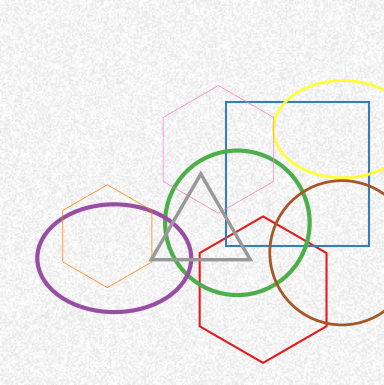[{"shape": "hexagon", "thickness": 1.5, "radius": 0.95, "center": [0.683, 0.248]}, {"shape": "square", "thickness": 1.5, "radius": 0.93, "center": [0.774, 0.548]}, {"shape": "circle", "thickness": 3, "radius": 0.94, "center": [0.617, 0.421]}, {"shape": "oval", "thickness": 3, "radius": 1.0, "center": [0.297, 0.329]}, {"shape": "hexagon", "thickness": 0.5, "radius": 0.67, "center": [0.279, 0.387]}, {"shape": "oval", "thickness": 2, "radius": 0.9, "center": [0.891, 0.664]}, {"shape": "circle", "thickness": 2, "radius": 0.94, "center": [0.888, 0.343]}, {"shape": "hexagon", "thickness": 0.5, "radius": 0.83, "center": [0.567, 0.612]}, {"shape": "triangle", "thickness": 2.5, "radius": 0.74, "center": [0.522, 0.4]}]